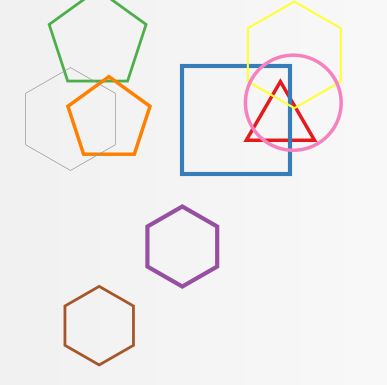[{"shape": "triangle", "thickness": 2.5, "radius": 0.51, "center": [0.724, 0.686]}, {"shape": "square", "thickness": 3, "radius": 0.7, "center": [0.609, 0.688]}, {"shape": "pentagon", "thickness": 2, "radius": 0.66, "center": [0.252, 0.896]}, {"shape": "hexagon", "thickness": 3, "radius": 0.52, "center": [0.47, 0.36]}, {"shape": "pentagon", "thickness": 2.5, "radius": 0.56, "center": [0.281, 0.69]}, {"shape": "hexagon", "thickness": 1.5, "radius": 0.69, "center": [0.76, 0.857]}, {"shape": "hexagon", "thickness": 2, "radius": 0.51, "center": [0.256, 0.154]}, {"shape": "circle", "thickness": 2.5, "radius": 0.62, "center": [0.757, 0.733]}, {"shape": "hexagon", "thickness": 0.5, "radius": 0.67, "center": [0.182, 0.691]}]